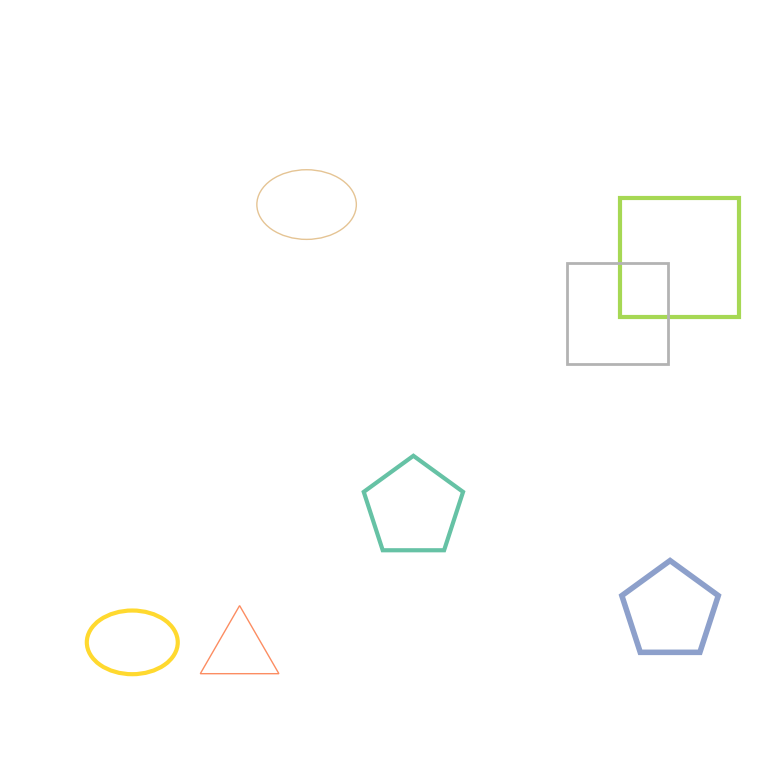[{"shape": "pentagon", "thickness": 1.5, "radius": 0.34, "center": [0.537, 0.34]}, {"shape": "triangle", "thickness": 0.5, "radius": 0.29, "center": [0.311, 0.155]}, {"shape": "pentagon", "thickness": 2, "radius": 0.33, "center": [0.87, 0.206]}, {"shape": "square", "thickness": 1.5, "radius": 0.39, "center": [0.882, 0.666]}, {"shape": "oval", "thickness": 1.5, "radius": 0.3, "center": [0.172, 0.166]}, {"shape": "oval", "thickness": 0.5, "radius": 0.32, "center": [0.398, 0.734]}, {"shape": "square", "thickness": 1, "radius": 0.33, "center": [0.802, 0.593]}]